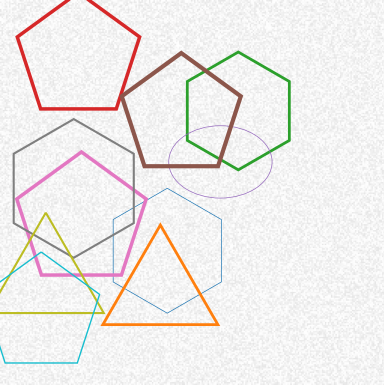[{"shape": "hexagon", "thickness": 0.5, "radius": 0.81, "center": [0.434, 0.349]}, {"shape": "triangle", "thickness": 2, "radius": 0.86, "center": [0.417, 0.243]}, {"shape": "hexagon", "thickness": 2, "radius": 0.77, "center": [0.619, 0.712]}, {"shape": "pentagon", "thickness": 2.5, "radius": 0.84, "center": [0.204, 0.852]}, {"shape": "oval", "thickness": 0.5, "radius": 0.67, "center": [0.572, 0.579]}, {"shape": "pentagon", "thickness": 3, "radius": 0.81, "center": [0.471, 0.7]}, {"shape": "pentagon", "thickness": 2.5, "radius": 0.88, "center": [0.212, 0.429]}, {"shape": "hexagon", "thickness": 1.5, "radius": 0.9, "center": [0.192, 0.511]}, {"shape": "triangle", "thickness": 1.5, "radius": 0.87, "center": [0.119, 0.274]}, {"shape": "pentagon", "thickness": 1, "radius": 0.8, "center": [0.107, 0.186]}]